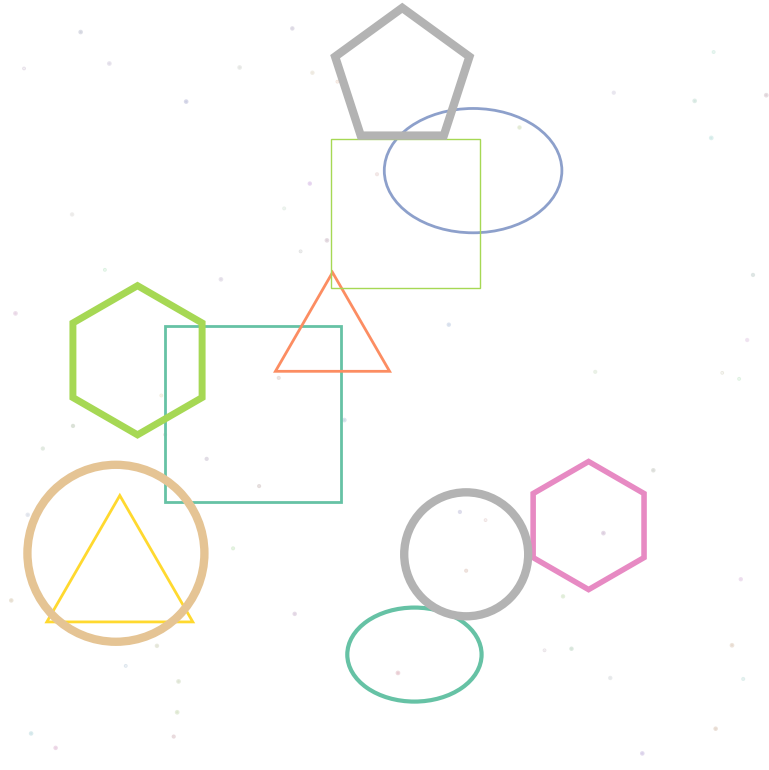[{"shape": "oval", "thickness": 1.5, "radius": 0.44, "center": [0.538, 0.15]}, {"shape": "square", "thickness": 1, "radius": 0.57, "center": [0.328, 0.462]}, {"shape": "triangle", "thickness": 1, "radius": 0.43, "center": [0.432, 0.561]}, {"shape": "oval", "thickness": 1, "radius": 0.58, "center": [0.614, 0.778]}, {"shape": "hexagon", "thickness": 2, "radius": 0.42, "center": [0.764, 0.317]}, {"shape": "square", "thickness": 0.5, "radius": 0.48, "center": [0.526, 0.722]}, {"shape": "hexagon", "thickness": 2.5, "radius": 0.48, "center": [0.179, 0.532]}, {"shape": "triangle", "thickness": 1, "radius": 0.55, "center": [0.156, 0.247]}, {"shape": "circle", "thickness": 3, "radius": 0.57, "center": [0.151, 0.281]}, {"shape": "pentagon", "thickness": 3, "radius": 0.46, "center": [0.522, 0.898]}, {"shape": "circle", "thickness": 3, "radius": 0.4, "center": [0.605, 0.28]}]